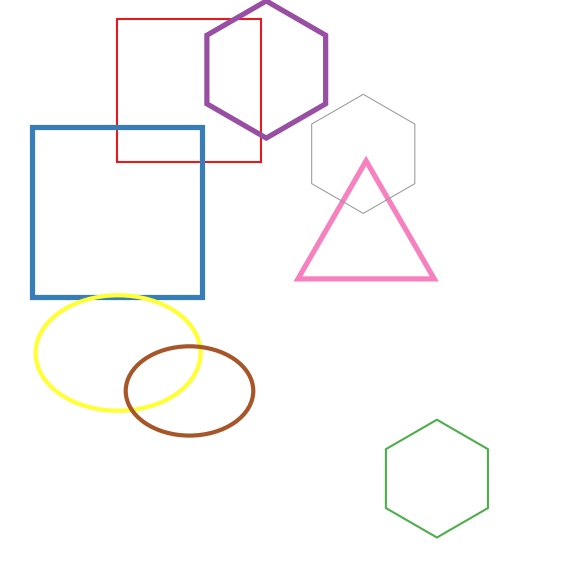[{"shape": "square", "thickness": 1, "radius": 0.62, "center": [0.327, 0.842]}, {"shape": "square", "thickness": 2.5, "radius": 0.74, "center": [0.203, 0.633]}, {"shape": "hexagon", "thickness": 1, "radius": 0.51, "center": [0.757, 0.17]}, {"shape": "hexagon", "thickness": 2.5, "radius": 0.59, "center": [0.461, 0.879]}, {"shape": "oval", "thickness": 2, "radius": 0.71, "center": [0.205, 0.388]}, {"shape": "oval", "thickness": 2, "radius": 0.55, "center": [0.328, 0.322]}, {"shape": "triangle", "thickness": 2.5, "radius": 0.68, "center": [0.634, 0.584]}, {"shape": "hexagon", "thickness": 0.5, "radius": 0.52, "center": [0.629, 0.733]}]